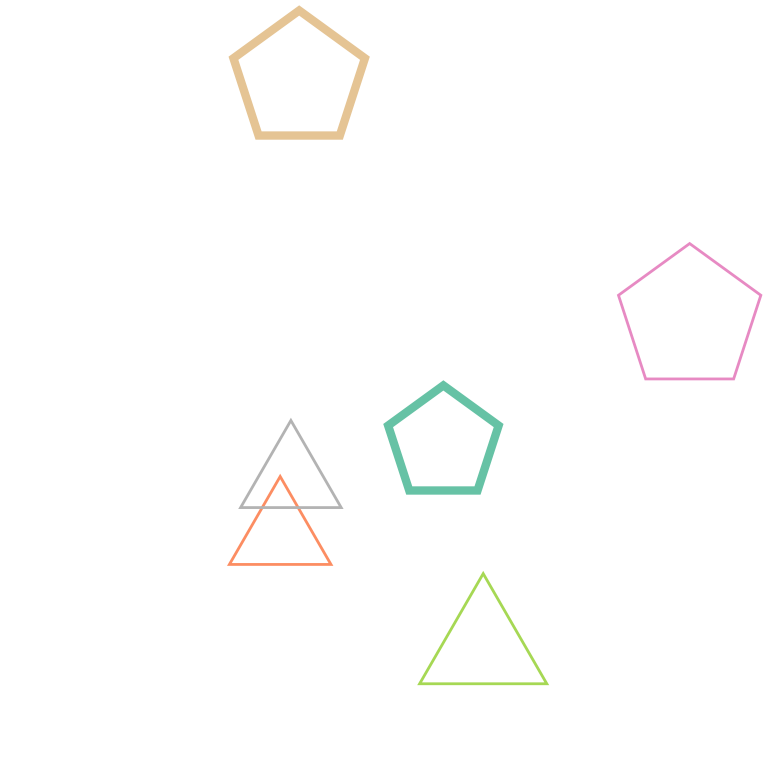[{"shape": "pentagon", "thickness": 3, "radius": 0.38, "center": [0.576, 0.424]}, {"shape": "triangle", "thickness": 1, "radius": 0.38, "center": [0.364, 0.305]}, {"shape": "pentagon", "thickness": 1, "radius": 0.49, "center": [0.896, 0.586]}, {"shape": "triangle", "thickness": 1, "radius": 0.48, "center": [0.628, 0.16]}, {"shape": "pentagon", "thickness": 3, "radius": 0.45, "center": [0.389, 0.897]}, {"shape": "triangle", "thickness": 1, "radius": 0.38, "center": [0.378, 0.379]}]